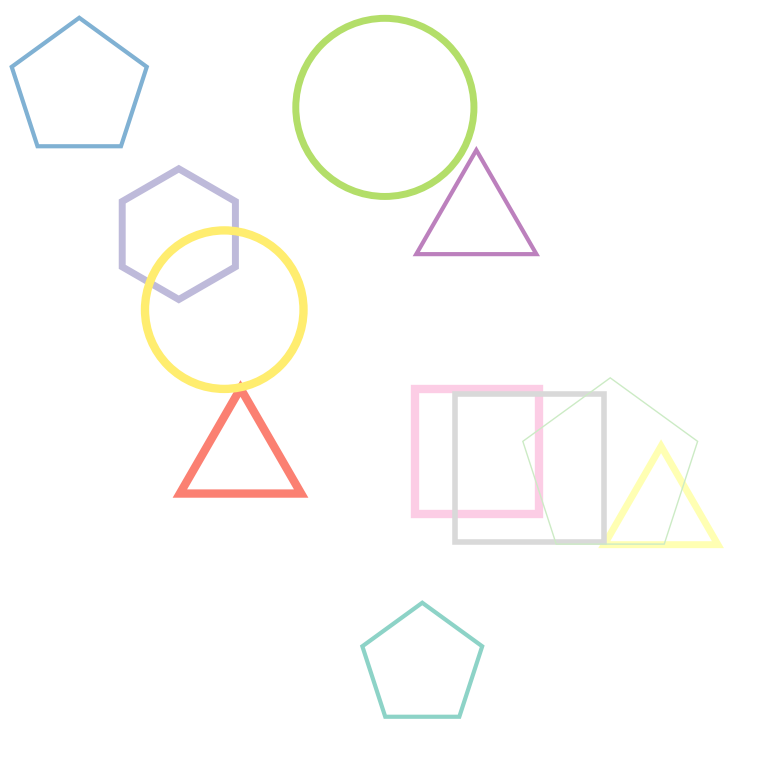[{"shape": "pentagon", "thickness": 1.5, "radius": 0.41, "center": [0.548, 0.135]}, {"shape": "triangle", "thickness": 2.5, "radius": 0.43, "center": [0.859, 0.335]}, {"shape": "hexagon", "thickness": 2.5, "radius": 0.42, "center": [0.232, 0.696]}, {"shape": "triangle", "thickness": 3, "radius": 0.45, "center": [0.312, 0.405]}, {"shape": "pentagon", "thickness": 1.5, "radius": 0.46, "center": [0.103, 0.885]}, {"shape": "circle", "thickness": 2.5, "radius": 0.58, "center": [0.5, 0.861]}, {"shape": "square", "thickness": 3, "radius": 0.4, "center": [0.619, 0.413]}, {"shape": "square", "thickness": 2, "radius": 0.48, "center": [0.688, 0.392]}, {"shape": "triangle", "thickness": 1.5, "radius": 0.45, "center": [0.619, 0.715]}, {"shape": "pentagon", "thickness": 0.5, "radius": 0.6, "center": [0.793, 0.39]}, {"shape": "circle", "thickness": 3, "radius": 0.51, "center": [0.291, 0.598]}]